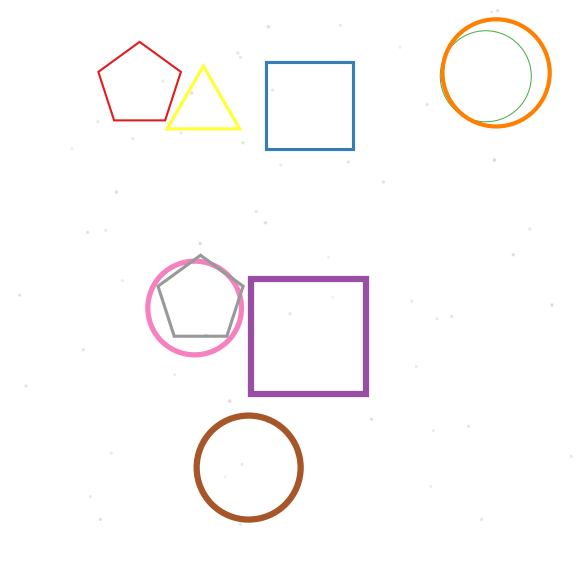[{"shape": "pentagon", "thickness": 1, "radius": 0.38, "center": [0.242, 0.851]}, {"shape": "square", "thickness": 1.5, "radius": 0.38, "center": [0.536, 0.817]}, {"shape": "circle", "thickness": 0.5, "radius": 0.39, "center": [0.841, 0.867]}, {"shape": "square", "thickness": 3, "radius": 0.5, "center": [0.534, 0.417]}, {"shape": "circle", "thickness": 2, "radius": 0.46, "center": [0.859, 0.873]}, {"shape": "triangle", "thickness": 1.5, "radius": 0.36, "center": [0.352, 0.812]}, {"shape": "circle", "thickness": 3, "radius": 0.45, "center": [0.431, 0.189]}, {"shape": "circle", "thickness": 2.5, "radius": 0.41, "center": [0.337, 0.466]}, {"shape": "pentagon", "thickness": 1.5, "radius": 0.39, "center": [0.347, 0.48]}]